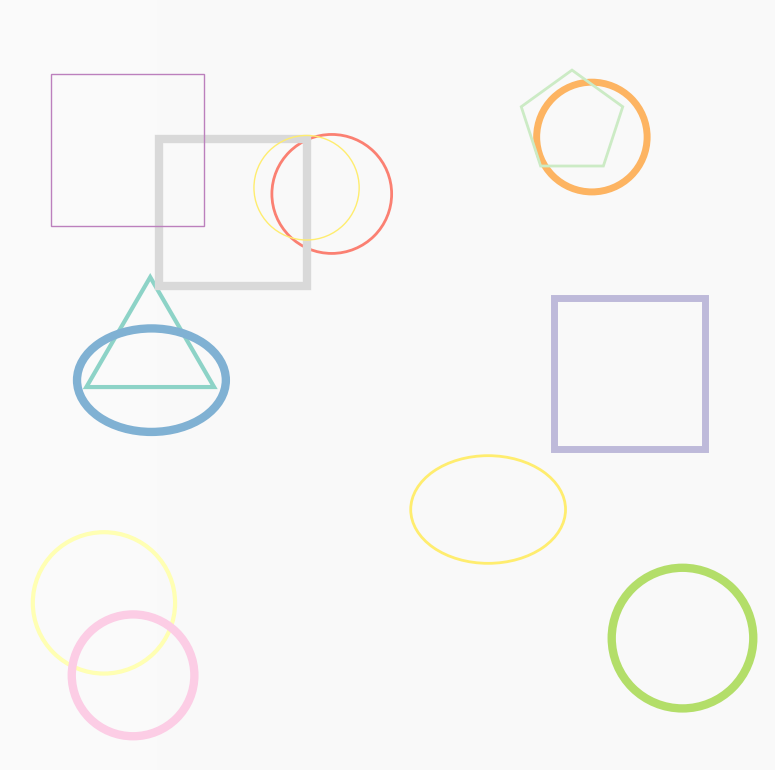[{"shape": "triangle", "thickness": 1.5, "radius": 0.48, "center": [0.194, 0.545]}, {"shape": "circle", "thickness": 1.5, "radius": 0.46, "center": [0.134, 0.217]}, {"shape": "square", "thickness": 2.5, "radius": 0.49, "center": [0.812, 0.515]}, {"shape": "circle", "thickness": 1, "radius": 0.39, "center": [0.428, 0.748]}, {"shape": "oval", "thickness": 3, "radius": 0.48, "center": [0.195, 0.506]}, {"shape": "circle", "thickness": 2.5, "radius": 0.36, "center": [0.764, 0.822]}, {"shape": "circle", "thickness": 3, "radius": 0.46, "center": [0.881, 0.171]}, {"shape": "circle", "thickness": 3, "radius": 0.4, "center": [0.172, 0.123]}, {"shape": "square", "thickness": 3, "radius": 0.48, "center": [0.301, 0.724]}, {"shape": "square", "thickness": 0.5, "radius": 0.49, "center": [0.165, 0.805]}, {"shape": "pentagon", "thickness": 1, "radius": 0.34, "center": [0.738, 0.84]}, {"shape": "oval", "thickness": 1, "radius": 0.5, "center": [0.63, 0.338]}, {"shape": "circle", "thickness": 0.5, "radius": 0.34, "center": [0.396, 0.756]}]